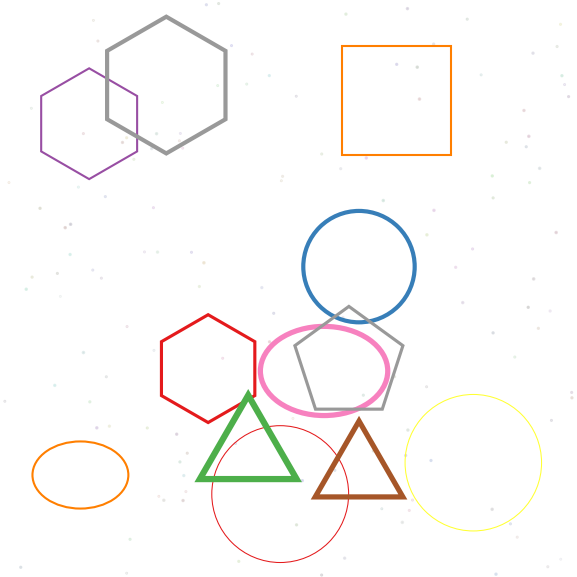[{"shape": "hexagon", "thickness": 1.5, "radius": 0.47, "center": [0.36, 0.361]}, {"shape": "circle", "thickness": 0.5, "radius": 0.59, "center": [0.485, 0.144]}, {"shape": "circle", "thickness": 2, "radius": 0.48, "center": [0.622, 0.537]}, {"shape": "triangle", "thickness": 3, "radius": 0.48, "center": [0.43, 0.218]}, {"shape": "hexagon", "thickness": 1, "radius": 0.48, "center": [0.154, 0.785]}, {"shape": "oval", "thickness": 1, "radius": 0.42, "center": [0.139, 0.177]}, {"shape": "square", "thickness": 1, "radius": 0.47, "center": [0.687, 0.825]}, {"shape": "circle", "thickness": 0.5, "radius": 0.59, "center": [0.82, 0.198]}, {"shape": "triangle", "thickness": 2.5, "radius": 0.44, "center": [0.622, 0.182]}, {"shape": "oval", "thickness": 2.5, "radius": 0.55, "center": [0.561, 0.357]}, {"shape": "pentagon", "thickness": 1.5, "radius": 0.49, "center": [0.604, 0.37]}, {"shape": "hexagon", "thickness": 2, "radius": 0.59, "center": [0.288, 0.852]}]